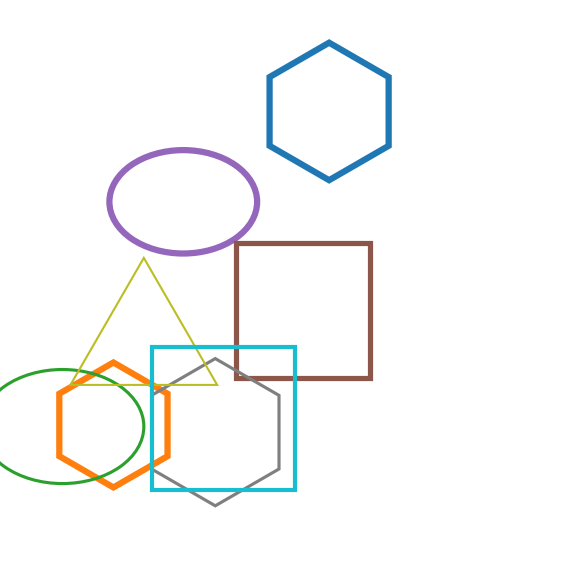[{"shape": "hexagon", "thickness": 3, "radius": 0.6, "center": [0.57, 0.806]}, {"shape": "hexagon", "thickness": 3, "radius": 0.54, "center": [0.196, 0.263]}, {"shape": "oval", "thickness": 1.5, "radius": 0.71, "center": [0.108, 0.261]}, {"shape": "oval", "thickness": 3, "radius": 0.64, "center": [0.317, 0.65]}, {"shape": "square", "thickness": 2.5, "radius": 0.58, "center": [0.525, 0.462]}, {"shape": "hexagon", "thickness": 1.5, "radius": 0.64, "center": [0.373, 0.251]}, {"shape": "triangle", "thickness": 1, "radius": 0.73, "center": [0.249, 0.406]}, {"shape": "square", "thickness": 2, "radius": 0.62, "center": [0.387, 0.274]}]